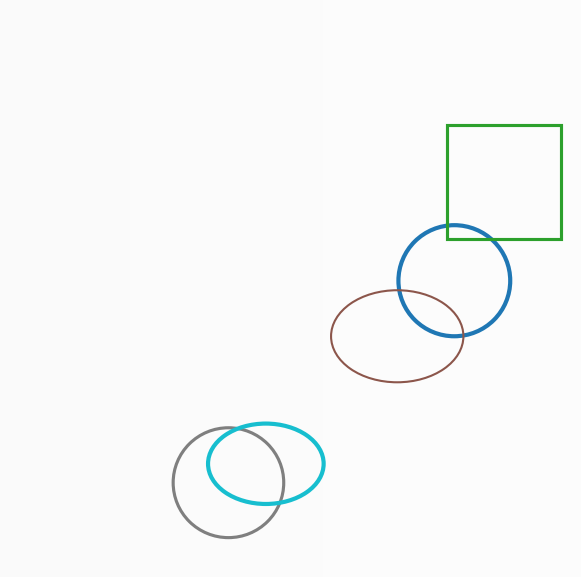[{"shape": "circle", "thickness": 2, "radius": 0.48, "center": [0.782, 0.513]}, {"shape": "square", "thickness": 1.5, "radius": 0.49, "center": [0.866, 0.684]}, {"shape": "oval", "thickness": 1, "radius": 0.57, "center": [0.683, 0.417]}, {"shape": "circle", "thickness": 1.5, "radius": 0.48, "center": [0.393, 0.163]}, {"shape": "oval", "thickness": 2, "radius": 0.5, "center": [0.457, 0.196]}]